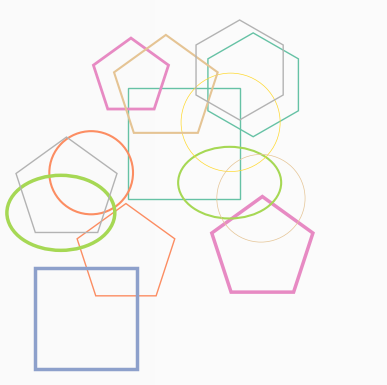[{"shape": "square", "thickness": 1, "radius": 0.72, "center": [0.474, 0.627]}, {"shape": "hexagon", "thickness": 1, "radius": 0.67, "center": [0.653, 0.78]}, {"shape": "circle", "thickness": 1.5, "radius": 0.54, "center": [0.235, 0.551]}, {"shape": "pentagon", "thickness": 1, "radius": 0.66, "center": [0.325, 0.339]}, {"shape": "square", "thickness": 2.5, "radius": 0.66, "center": [0.221, 0.172]}, {"shape": "pentagon", "thickness": 2, "radius": 0.51, "center": [0.338, 0.799]}, {"shape": "pentagon", "thickness": 2.5, "radius": 0.69, "center": [0.677, 0.352]}, {"shape": "oval", "thickness": 1.5, "radius": 0.66, "center": [0.593, 0.526]}, {"shape": "oval", "thickness": 2.5, "radius": 0.7, "center": [0.157, 0.447]}, {"shape": "circle", "thickness": 0.5, "radius": 0.64, "center": [0.595, 0.682]}, {"shape": "circle", "thickness": 0.5, "radius": 0.57, "center": [0.673, 0.485]}, {"shape": "pentagon", "thickness": 1.5, "radius": 0.7, "center": [0.428, 0.769]}, {"shape": "hexagon", "thickness": 1, "radius": 0.65, "center": [0.618, 0.818]}, {"shape": "pentagon", "thickness": 1, "radius": 0.69, "center": [0.172, 0.507]}]